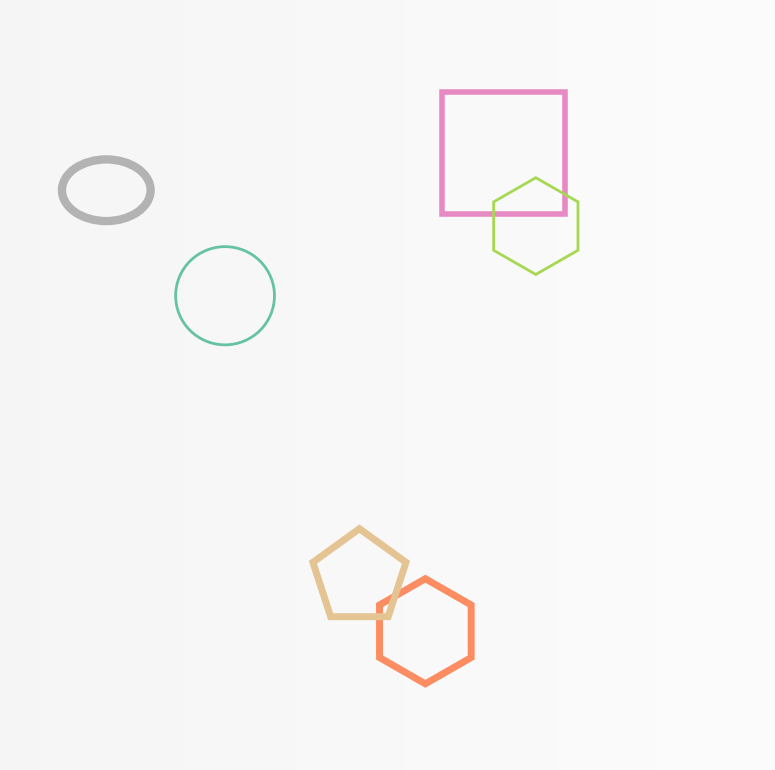[{"shape": "circle", "thickness": 1, "radius": 0.32, "center": [0.29, 0.616]}, {"shape": "hexagon", "thickness": 2.5, "radius": 0.34, "center": [0.549, 0.18]}, {"shape": "square", "thickness": 2, "radius": 0.4, "center": [0.65, 0.802]}, {"shape": "hexagon", "thickness": 1, "radius": 0.31, "center": [0.691, 0.706]}, {"shape": "pentagon", "thickness": 2.5, "radius": 0.32, "center": [0.464, 0.25]}, {"shape": "oval", "thickness": 3, "radius": 0.29, "center": [0.137, 0.753]}]